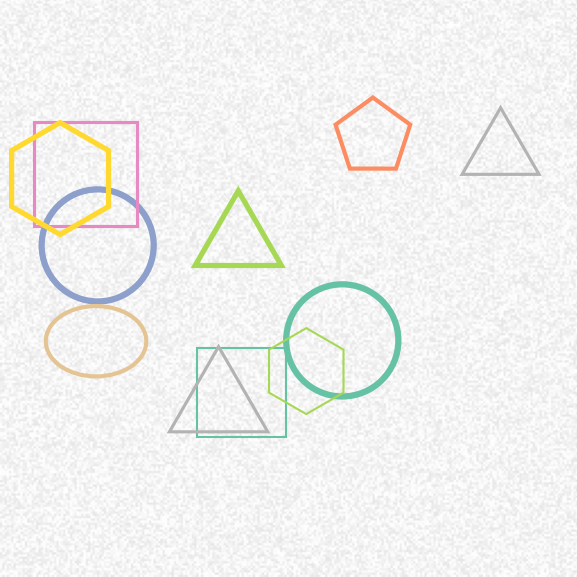[{"shape": "circle", "thickness": 3, "radius": 0.49, "center": [0.593, 0.41]}, {"shape": "square", "thickness": 1, "radius": 0.39, "center": [0.419, 0.32]}, {"shape": "pentagon", "thickness": 2, "radius": 0.34, "center": [0.646, 0.762]}, {"shape": "circle", "thickness": 3, "radius": 0.49, "center": [0.169, 0.574]}, {"shape": "square", "thickness": 1.5, "radius": 0.45, "center": [0.148, 0.697]}, {"shape": "hexagon", "thickness": 1, "radius": 0.37, "center": [0.53, 0.356]}, {"shape": "triangle", "thickness": 2.5, "radius": 0.43, "center": [0.413, 0.583]}, {"shape": "hexagon", "thickness": 2.5, "radius": 0.48, "center": [0.104, 0.69]}, {"shape": "oval", "thickness": 2, "radius": 0.44, "center": [0.166, 0.408]}, {"shape": "triangle", "thickness": 1.5, "radius": 0.49, "center": [0.378, 0.301]}, {"shape": "triangle", "thickness": 1.5, "radius": 0.38, "center": [0.867, 0.736]}]